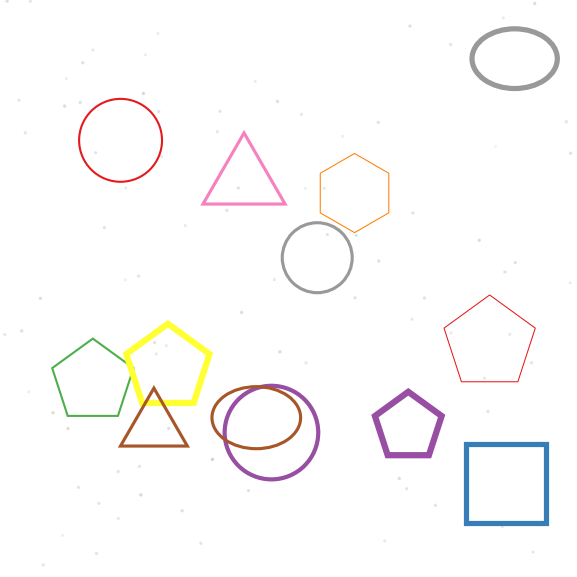[{"shape": "circle", "thickness": 1, "radius": 0.36, "center": [0.209, 0.756]}, {"shape": "pentagon", "thickness": 0.5, "radius": 0.42, "center": [0.848, 0.405]}, {"shape": "square", "thickness": 2.5, "radius": 0.34, "center": [0.876, 0.162]}, {"shape": "pentagon", "thickness": 1, "radius": 0.37, "center": [0.161, 0.339]}, {"shape": "pentagon", "thickness": 3, "radius": 0.3, "center": [0.707, 0.26]}, {"shape": "circle", "thickness": 2, "radius": 0.41, "center": [0.47, 0.25]}, {"shape": "hexagon", "thickness": 0.5, "radius": 0.34, "center": [0.614, 0.665]}, {"shape": "pentagon", "thickness": 3, "radius": 0.38, "center": [0.291, 0.363]}, {"shape": "oval", "thickness": 1.5, "radius": 0.38, "center": [0.444, 0.276]}, {"shape": "triangle", "thickness": 1.5, "radius": 0.33, "center": [0.267, 0.26]}, {"shape": "triangle", "thickness": 1.5, "radius": 0.41, "center": [0.423, 0.687]}, {"shape": "oval", "thickness": 2.5, "radius": 0.37, "center": [0.891, 0.898]}, {"shape": "circle", "thickness": 1.5, "radius": 0.3, "center": [0.549, 0.553]}]